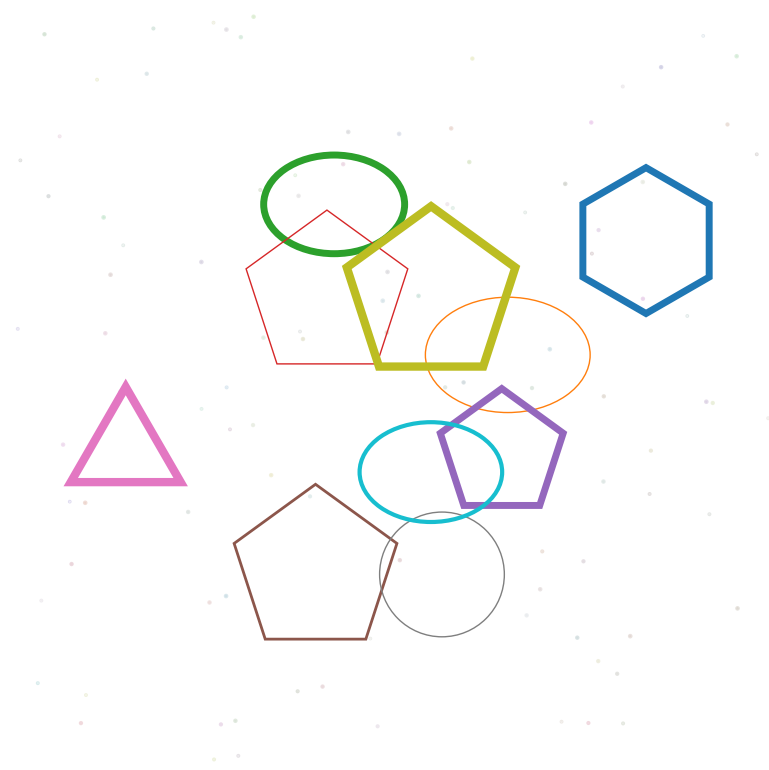[{"shape": "hexagon", "thickness": 2.5, "radius": 0.47, "center": [0.839, 0.688]}, {"shape": "oval", "thickness": 0.5, "radius": 0.53, "center": [0.659, 0.539]}, {"shape": "oval", "thickness": 2.5, "radius": 0.46, "center": [0.434, 0.735]}, {"shape": "pentagon", "thickness": 0.5, "radius": 0.55, "center": [0.425, 0.617]}, {"shape": "pentagon", "thickness": 2.5, "radius": 0.42, "center": [0.652, 0.411]}, {"shape": "pentagon", "thickness": 1, "radius": 0.56, "center": [0.41, 0.26]}, {"shape": "triangle", "thickness": 3, "radius": 0.41, "center": [0.163, 0.415]}, {"shape": "circle", "thickness": 0.5, "radius": 0.4, "center": [0.574, 0.254]}, {"shape": "pentagon", "thickness": 3, "radius": 0.58, "center": [0.56, 0.617]}, {"shape": "oval", "thickness": 1.5, "radius": 0.46, "center": [0.56, 0.387]}]